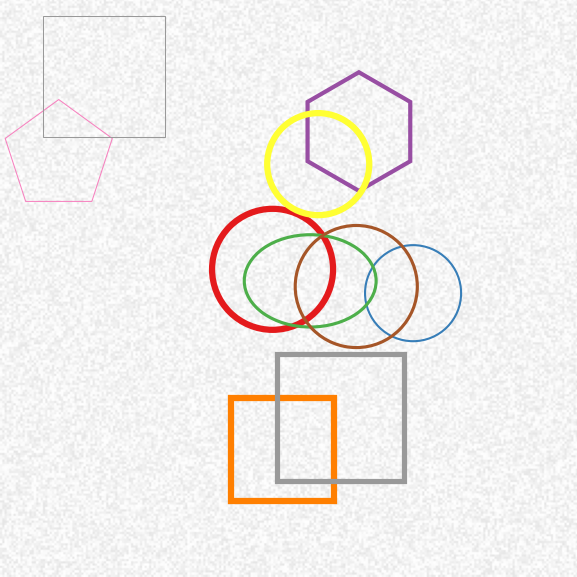[{"shape": "circle", "thickness": 3, "radius": 0.52, "center": [0.472, 0.533]}, {"shape": "circle", "thickness": 1, "radius": 0.42, "center": [0.715, 0.491]}, {"shape": "oval", "thickness": 1.5, "radius": 0.57, "center": [0.537, 0.513]}, {"shape": "hexagon", "thickness": 2, "radius": 0.51, "center": [0.621, 0.771]}, {"shape": "square", "thickness": 3, "radius": 0.45, "center": [0.489, 0.221]}, {"shape": "circle", "thickness": 3, "radius": 0.44, "center": [0.551, 0.715]}, {"shape": "circle", "thickness": 1.5, "radius": 0.53, "center": [0.617, 0.503]}, {"shape": "pentagon", "thickness": 0.5, "radius": 0.49, "center": [0.102, 0.729]}, {"shape": "square", "thickness": 2.5, "radius": 0.55, "center": [0.59, 0.277]}, {"shape": "square", "thickness": 0.5, "radius": 0.53, "center": [0.18, 0.867]}]